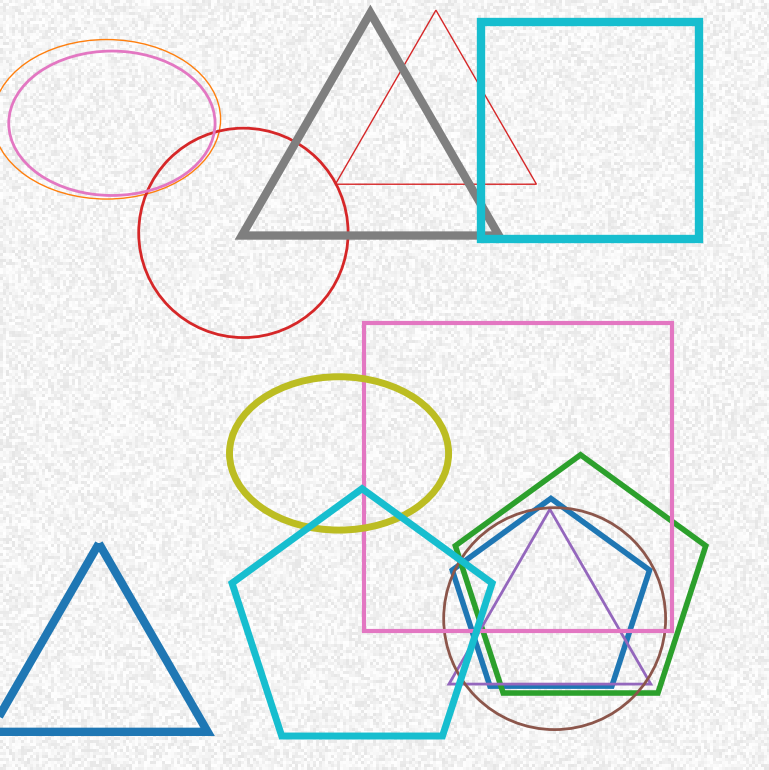[{"shape": "triangle", "thickness": 3, "radius": 0.82, "center": [0.128, 0.131]}, {"shape": "pentagon", "thickness": 2, "radius": 0.67, "center": [0.715, 0.218]}, {"shape": "oval", "thickness": 0.5, "radius": 0.74, "center": [0.139, 0.845]}, {"shape": "pentagon", "thickness": 2, "radius": 0.85, "center": [0.754, 0.238]}, {"shape": "triangle", "thickness": 0.5, "radius": 0.75, "center": [0.566, 0.836]}, {"shape": "circle", "thickness": 1, "radius": 0.68, "center": [0.316, 0.698]}, {"shape": "triangle", "thickness": 1, "radius": 0.76, "center": [0.714, 0.187]}, {"shape": "circle", "thickness": 1, "radius": 0.72, "center": [0.72, 0.197]}, {"shape": "oval", "thickness": 1, "radius": 0.67, "center": [0.145, 0.84]}, {"shape": "square", "thickness": 1.5, "radius": 1.0, "center": [0.672, 0.381]}, {"shape": "triangle", "thickness": 3, "radius": 0.96, "center": [0.481, 0.79]}, {"shape": "oval", "thickness": 2.5, "radius": 0.71, "center": [0.44, 0.411]}, {"shape": "pentagon", "thickness": 2.5, "radius": 0.89, "center": [0.47, 0.188]}, {"shape": "square", "thickness": 3, "radius": 0.71, "center": [0.766, 0.83]}]